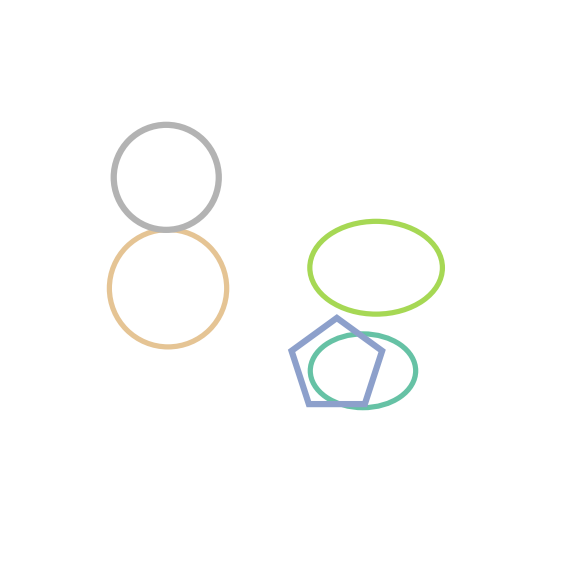[{"shape": "oval", "thickness": 2.5, "radius": 0.46, "center": [0.629, 0.357]}, {"shape": "pentagon", "thickness": 3, "radius": 0.41, "center": [0.583, 0.366]}, {"shape": "oval", "thickness": 2.5, "radius": 0.57, "center": [0.651, 0.536]}, {"shape": "circle", "thickness": 2.5, "radius": 0.51, "center": [0.291, 0.5]}, {"shape": "circle", "thickness": 3, "radius": 0.45, "center": [0.288, 0.692]}]